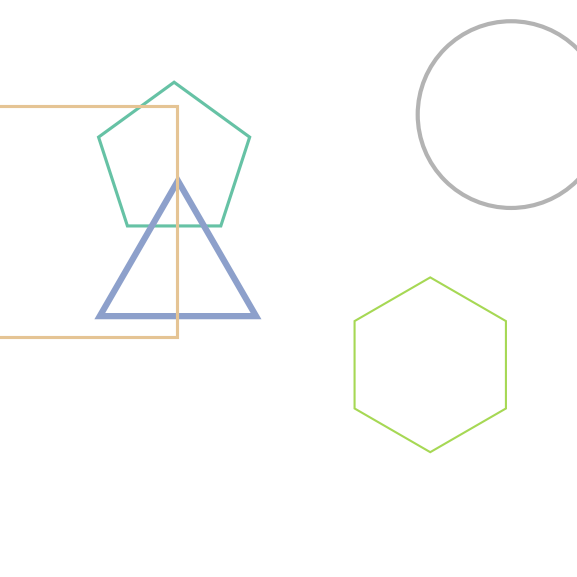[{"shape": "pentagon", "thickness": 1.5, "radius": 0.69, "center": [0.302, 0.719]}, {"shape": "triangle", "thickness": 3, "radius": 0.78, "center": [0.308, 0.53]}, {"shape": "hexagon", "thickness": 1, "radius": 0.76, "center": [0.745, 0.367]}, {"shape": "square", "thickness": 1.5, "radius": 1.0, "center": [0.107, 0.616]}, {"shape": "circle", "thickness": 2, "radius": 0.81, "center": [0.885, 0.801]}]